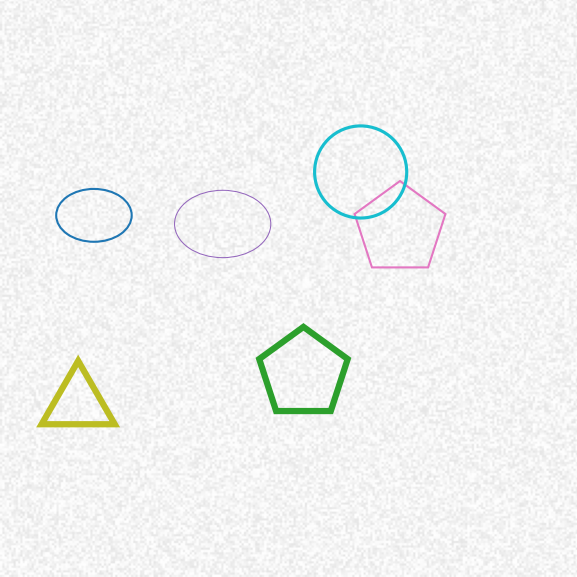[{"shape": "oval", "thickness": 1, "radius": 0.33, "center": [0.163, 0.626]}, {"shape": "pentagon", "thickness": 3, "radius": 0.4, "center": [0.525, 0.353]}, {"shape": "oval", "thickness": 0.5, "radius": 0.42, "center": [0.386, 0.611]}, {"shape": "pentagon", "thickness": 1, "radius": 0.41, "center": [0.693, 0.603]}, {"shape": "triangle", "thickness": 3, "radius": 0.37, "center": [0.135, 0.301]}, {"shape": "circle", "thickness": 1.5, "radius": 0.4, "center": [0.625, 0.701]}]